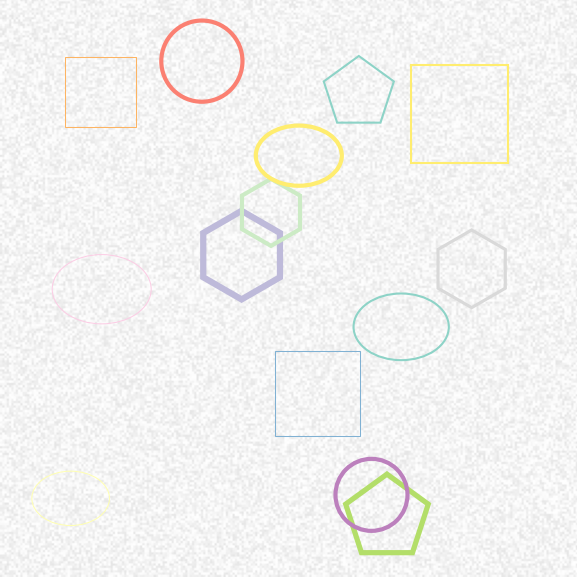[{"shape": "pentagon", "thickness": 1, "radius": 0.32, "center": [0.621, 0.838]}, {"shape": "oval", "thickness": 1, "radius": 0.41, "center": [0.695, 0.433]}, {"shape": "oval", "thickness": 0.5, "radius": 0.34, "center": [0.122, 0.136]}, {"shape": "hexagon", "thickness": 3, "radius": 0.38, "center": [0.418, 0.557]}, {"shape": "circle", "thickness": 2, "radius": 0.35, "center": [0.35, 0.893]}, {"shape": "square", "thickness": 0.5, "radius": 0.37, "center": [0.549, 0.317]}, {"shape": "square", "thickness": 0.5, "radius": 0.3, "center": [0.174, 0.84]}, {"shape": "pentagon", "thickness": 2.5, "radius": 0.38, "center": [0.67, 0.103]}, {"shape": "oval", "thickness": 0.5, "radius": 0.43, "center": [0.176, 0.498]}, {"shape": "hexagon", "thickness": 1.5, "radius": 0.34, "center": [0.817, 0.534]}, {"shape": "circle", "thickness": 2, "radius": 0.31, "center": [0.643, 0.142]}, {"shape": "hexagon", "thickness": 2, "radius": 0.29, "center": [0.469, 0.631]}, {"shape": "square", "thickness": 1, "radius": 0.42, "center": [0.796, 0.801]}, {"shape": "oval", "thickness": 2, "radius": 0.37, "center": [0.517, 0.73]}]